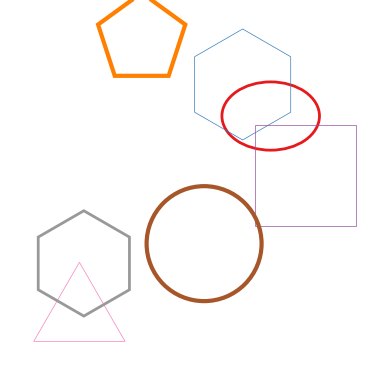[{"shape": "oval", "thickness": 2, "radius": 0.63, "center": [0.703, 0.699]}, {"shape": "hexagon", "thickness": 0.5, "radius": 0.72, "center": [0.63, 0.781]}, {"shape": "square", "thickness": 0.5, "radius": 0.66, "center": [0.794, 0.544]}, {"shape": "pentagon", "thickness": 3, "radius": 0.6, "center": [0.368, 0.899]}, {"shape": "circle", "thickness": 3, "radius": 0.75, "center": [0.53, 0.367]}, {"shape": "triangle", "thickness": 0.5, "radius": 0.69, "center": [0.206, 0.182]}, {"shape": "hexagon", "thickness": 2, "radius": 0.68, "center": [0.218, 0.316]}]